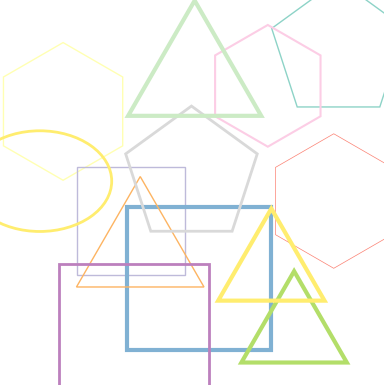[{"shape": "pentagon", "thickness": 1, "radius": 0.91, "center": [0.879, 0.87]}, {"shape": "hexagon", "thickness": 1, "radius": 0.89, "center": [0.164, 0.711]}, {"shape": "square", "thickness": 1, "radius": 0.7, "center": [0.34, 0.426]}, {"shape": "hexagon", "thickness": 0.5, "radius": 0.87, "center": [0.867, 0.478]}, {"shape": "square", "thickness": 3, "radius": 0.93, "center": [0.517, 0.277]}, {"shape": "triangle", "thickness": 1, "radius": 0.96, "center": [0.364, 0.35]}, {"shape": "triangle", "thickness": 3, "radius": 0.79, "center": [0.764, 0.137]}, {"shape": "hexagon", "thickness": 1.5, "radius": 0.79, "center": [0.696, 0.777]}, {"shape": "pentagon", "thickness": 2, "radius": 0.9, "center": [0.497, 0.545]}, {"shape": "square", "thickness": 2, "radius": 0.97, "center": [0.348, 0.119]}, {"shape": "triangle", "thickness": 3, "radius": 1.0, "center": [0.506, 0.799]}, {"shape": "triangle", "thickness": 3, "radius": 0.8, "center": [0.705, 0.299]}, {"shape": "oval", "thickness": 2, "radius": 0.93, "center": [0.103, 0.53]}]